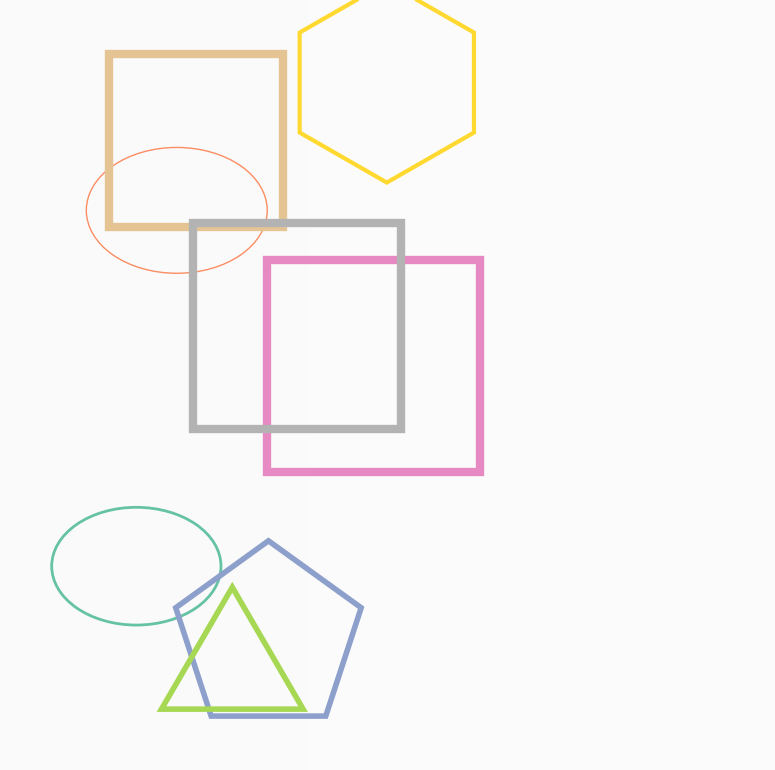[{"shape": "oval", "thickness": 1, "radius": 0.55, "center": [0.176, 0.265]}, {"shape": "oval", "thickness": 0.5, "radius": 0.58, "center": [0.228, 0.727]}, {"shape": "pentagon", "thickness": 2, "radius": 0.63, "center": [0.346, 0.172]}, {"shape": "square", "thickness": 3, "radius": 0.69, "center": [0.482, 0.524]}, {"shape": "triangle", "thickness": 2, "radius": 0.53, "center": [0.3, 0.132]}, {"shape": "hexagon", "thickness": 1.5, "radius": 0.65, "center": [0.499, 0.893]}, {"shape": "square", "thickness": 3, "radius": 0.56, "center": [0.253, 0.817]}, {"shape": "square", "thickness": 3, "radius": 0.67, "center": [0.384, 0.577]}]